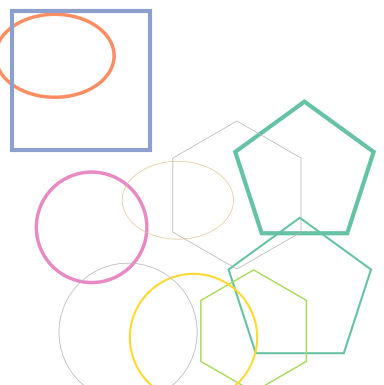[{"shape": "pentagon", "thickness": 3, "radius": 0.94, "center": [0.791, 0.547]}, {"shape": "pentagon", "thickness": 1.5, "radius": 0.97, "center": [0.779, 0.24]}, {"shape": "oval", "thickness": 2.5, "radius": 0.77, "center": [0.142, 0.855]}, {"shape": "square", "thickness": 3, "radius": 0.9, "center": [0.21, 0.79]}, {"shape": "circle", "thickness": 2.5, "radius": 0.72, "center": [0.238, 0.41]}, {"shape": "hexagon", "thickness": 1, "radius": 0.79, "center": [0.659, 0.14]}, {"shape": "circle", "thickness": 1.5, "radius": 0.83, "center": [0.503, 0.123]}, {"shape": "oval", "thickness": 0.5, "radius": 0.72, "center": [0.462, 0.48]}, {"shape": "hexagon", "thickness": 0.5, "radius": 0.96, "center": [0.615, 0.493]}, {"shape": "circle", "thickness": 0.5, "radius": 0.9, "center": [0.333, 0.137]}]